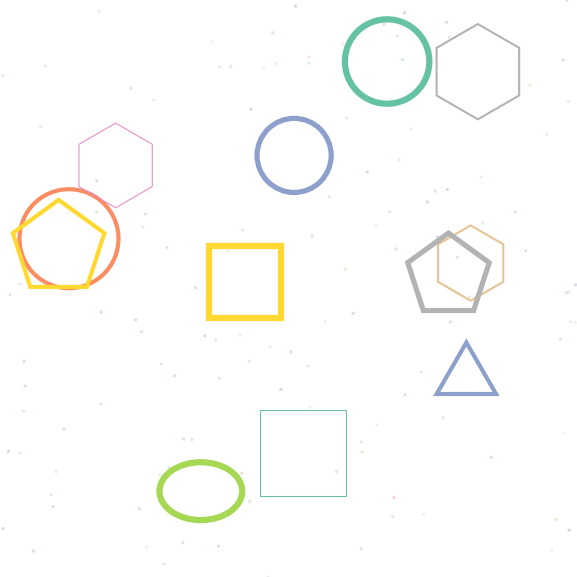[{"shape": "square", "thickness": 0.5, "radius": 0.37, "center": [0.524, 0.215]}, {"shape": "circle", "thickness": 3, "radius": 0.37, "center": [0.67, 0.893]}, {"shape": "circle", "thickness": 2, "radius": 0.43, "center": [0.119, 0.586]}, {"shape": "triangle", "thickness": 2, "radius": 0.3, "center": [0.808, 0.347]}, {"shape": "circle", "thickness": 2.5, "radius": 0.32, "center": [0.509, 0.73]}, {"shape": "hexagon", "thickness": 0.5, "radius": 0.37, "center": [0.2, 0.713]}, {"shape": "oval", "thickness": 3, "radius": 0.36, "center": [0.348, 0.149]}, {"shape": "pentagon", "thickness": 2, "radius": 0.42, "center": [0.102, 0.57]}, {"shape": "square", "thickness": 3, "radius": 0.31, "center": [0.424, 0.51]}, {"shape": "hexagon", "thickness": 1, "radius": 0.33, "center": [0.815, 0.544]}, {"shape": "pentagon", "thickness": 2.5, "radius": 0.37, "center": [0.777, 0.521]}, {"shape": "hexagon", "thickness": 1, "radius": 0.41, "center": [0.827, 0.875]}]